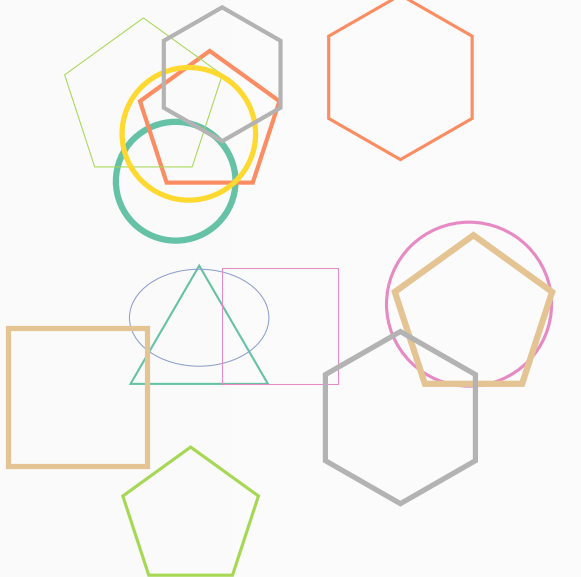[{"shape": "circle", "thickness": 3, "radius": 0.51, "center": [0.302, 0.685]}, {"shape": "triangle", "thickness": 1, "radius": 0.68, "center": [0.343, 0.403]}, {"shape": "pentagon", "thickness": 2, "radius": 0.63, "center": [0.361, 0.785]}, {"shape": "hexagon", "thickness": 1.5, "radius": 0.71, "center": [0.689, 0.865]}, {"shape": "oval", "thickness": 0.5, "radius": 0.6, "center": [0.343, 0.449]}, {"shape": "square", "thickness": 0.5, "radius": 0.5, "center": [0.482, 0.434]}, {"shape": "circle", "thickness": 1.5, "radius": 0.71, "center": [0.807, 0.472]}, {"shape": "pentagon", "thickness": 1.5, "radius": 0.61, "center": [0.328, 0.102]}, {"shape": "pentagon", "thickness": 0.5, "radius": 0.71, "center": [0.247, 0.825]}, {"shape": "circle", "thickness": 2.5, "radius": 0.57, "center": [0.325, 0.767]}, {"shape": "square", "thickness": 2.5, "radius": 0.6, "center": [0.133, 0.312]}, {"shape": "pentagon", "thickness": 3, "radius": 0.71, "center": [0.815, 0.45]}, {"shape": "hexagon", "thickness": 2.5, "radius": 0.75, "center": [0.689, 0.276]}, {"shape": "hexagon", "thickness": 2, "radius": 0.58, "center": [0.382, 0.871]}]